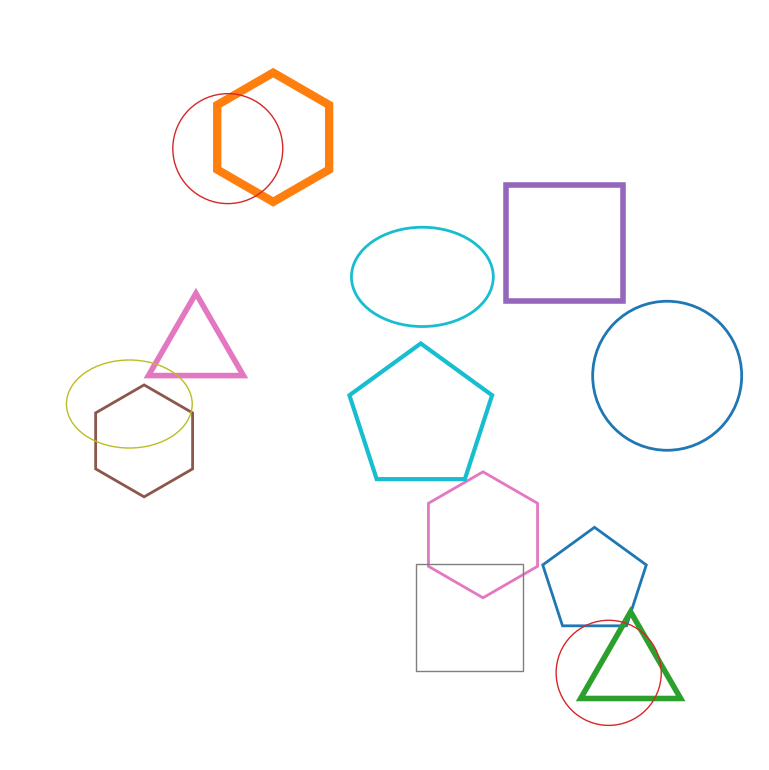[{"shape": "pentagon", "thickness": 1, "radius": 0.35, "center": [0.772, 0.244]}, {"shape": "circle", "thickness": 1, "radius": 0.48, "center": [0.866, 0.512]}, {"shape": "hexagon", "thickness": 3, "radius": 0.42, "center": [0.355, 0.822]}, {"shape": "triangle", "thickness": 2, "radius": 0.38, "center": [0.819, 0.13]}, {"shape": "circle", "thickness": 0.5, "radius": 0.34, "center": [0.791, 0.126]}, {"shape": "circle", "thickness": 0.5, "radius": 0.36, "center": [0.296, 0.807]}, {"shape": "square", "thickness": 2, "radius": 0.38, "center": [0.733, 0.685]}, {"shape": "hexagon", "thickness": 1, "radius": 0.36, "center": [0.187, 0.427]}, {"shape": "hexagon", "thickness": 1, "radius": 0.41, "center": [0.627, 0.305]}, {"shape": "triangle", "thickness": 2, "radius": 0.36, "center": [0.254, 0.548]}, {"shape": "square", "thickness": 0.5, "radius": 0.35, "center": [0.61, 0.198]}, {"shape": "oval", "thickness": 0.5, "radius": 0.41, "center": [0.168, 0.475]}, {"shape": "pentagon", "thickness": 1.5, "radius": 0.49, "center": [0.546, 0.457]}, {"shape": "oval", "thickness": 1, "radius": 0.46, "center": [0.549, 0.64]}]